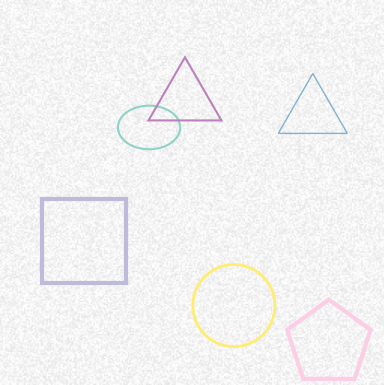[{"shape": "oval", "thickness": 1.5, "radius": 0.4, "center": [0.387, 0.669]}, {"shape": "square", "thickness": 3, "radius": 0.55, "center": [0.218, 0.375]}, {"shape": "triangle", "thickness": 1, "radius": 0.52, "center": [0.812, 0.705]}, {"shape": "pentagon", "thickness": 3, "radius": 0.57, "center": [0.854, 0.108]}, {"shape": "triangle", "thickness": 1.5, "radius": 0.55, "center": [0.48, 0.742]}, {"shape": "circle", "thickness": 2, "radius": 0.53, "center": [0.607, 0.206]}]